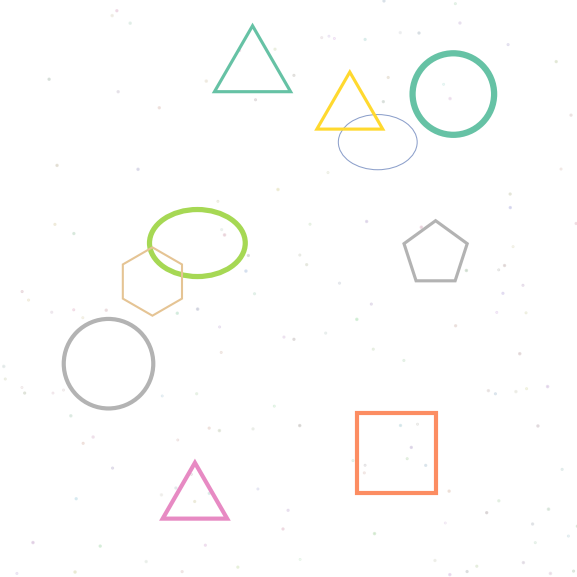[{"shape": "triangle", "thickness": 1.5, "radius": 0.38, "center": [0.437, 0.878]}, {"shape": "circle", "thickness": 3, "radius": 0.35, "center": [0.785, 0.836]}, {"shape": "square", "thickness": 2, "radius": 0.35, "center": [0.687, 0.215]}, {"shape": "oval", "thickness": 0.5, "radius": 0.34, "center": [0.654, 0.753]}, {"shape": "triangle", "thickness": 2, "radius": 0.32, "center": [0.338, 0.133]}, {"shape": "oval", "thickness": 2.5, "radius": 0.41, "center": [0.342, 0.578]}, {"shape": "triangle", "thickness": 1.5, "radius": 0.33, "center": [0.606, 0.808]}, {"shape": "hexagon", "thickness": 1, "radius": 0.3, "center": [0.264, 0.512]}, {"shape": "pentagon", "thickness": 1.5, "radius": 0.29, "center": [0.754, 0.559]}, {"shape": "circle", "thickness": 2, "radius": 0.39, "center": [0.188, 0.369]}]